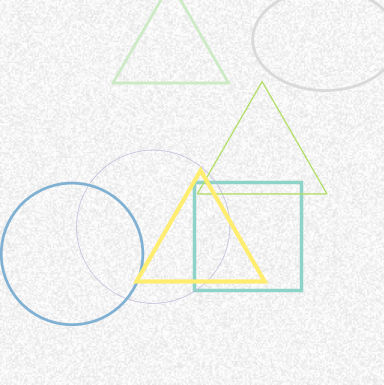[{"shape": "square", "thickness": 2.5, "radius": 0.7, "center": [0.643, 0.387]}, {"shape": "circle", "thickness": 0.5, "radius": 1.0, "center": [0.398, 0.411]}, {"shape": "circle", "thickness": 2, "radius": 0.92, "center": [0.187, 0.341]}, {"shape": "triangle", "thickness": 1, "radius": 0.97, "center": [0.681, 0.594]}, {"shape": "oval", "thickness": 2, "radius": 0.94, "center": [0.845, 0.897]}, {"shape": "triangle", "thickness": 2, "radius": 0.87, "center": [0.444, 0.871]}, {"shape": "triangle", "thickness": 3, "radius": 0.96, "center": [0.521, 0.365]}]